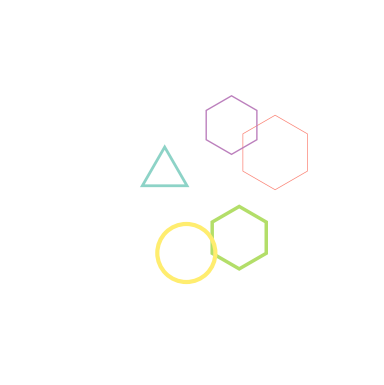[{"shape": "triangle", "thickness": 2, "radius": 0.34, "center": [0.428, 0.551]}, {"shape": "hexagon", "thickness": 0.5, "radius": 0.48, "center": [0.715, 0.604]}, {"shape": "hexagon", "thickness": 2.5, "radius": 0.41, "center": [0.621, 0.383]}, {"shape": "hexagon", "thickness": 1, "radius": 0.38, "center": [0.601, 0.675]}, {"shape": "circle", "thickness": 3, "radius": 0.38, "center": [0.484, 0.343]}]